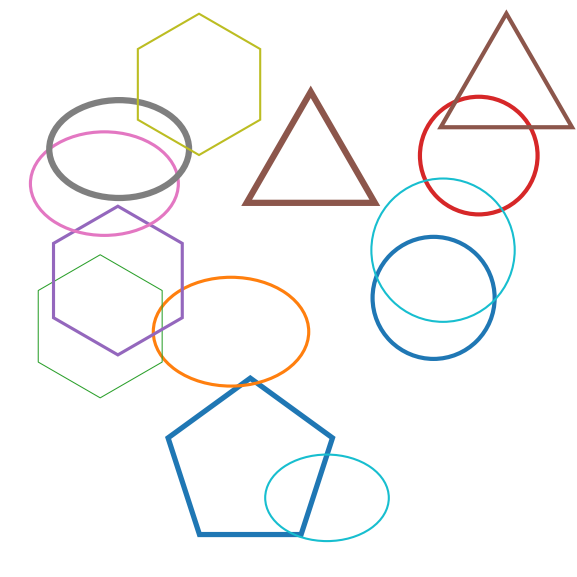[{"shape": "pentagon", "thickness": 2.5, "radius": 0.75, "center": [0.433, 0.195]}, {"shape": "circle", "thickness": 2, "radius": 0.53, "center": [0.751, 0.483]}, {"shape": "oval", "thickness": 1.5, "radius": 0.67, "center": [0.4, 0.425]}, {"shape": "hexagon", "thickness": 0.5, "radius": 0.62, "center": [0.174, 0.434]}, {"shape": "circle", "thickness": 2, "radius": 0.51, "center": [0.829, 0.73]}, {"shape": "hexagon", "thickness": 1.5, "radius": 0.64, "center": [0.204, 0.513]}, {"shape": "triangle", "thickness": 2, "radius": 0.66, "center": [0.877, 0.844]}, {"shape": "triangle", "thickness": 3, "radius": 0.64, "center": [0.538, 0.712]}, {"shape": "oval", "thickness": 1.5, "radius": 0.64, "center": [0.181, 0.681]}, {"shape": "oval", "thickness": 3, "radius": 0.61, "center": [0.206, 0.741]}, {"shape": "hexagon", "thickness": 1, "radius": 0.61, "center": [0.345, 0.853]}, {"shape": "circle", "thickness": 1, "radius": 0.62, "center": [0.767, 0.566]}, {"shape": "oval", "thickness": 1, "radius": 0.54, "center": [0.566, 0.137]}]